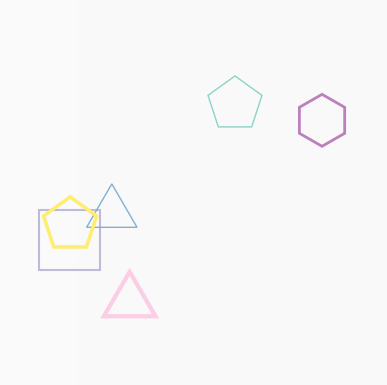[{"shape": "pentagon", "thickness": 1, "radius": 0.37, "center": [0.606, 0.73]}, {"shape": "square", "thickness": 1.5, "radius": 0.39, "center": [0.179, 0.377]}, {"shape": "triangle", "thickness": 1, "radius": 0.38, "center": [0.289, 0.447]}, {"shape": "triangle", "thickness": 3, "radius": 0.38, "center": [0.335, 0.217]}, {"shape": "hexagon", "thickness": 2, "radius": 0.34, "center": [0.831, 0.688]}, {"shape": "pentagon", "thickness": 2.5, "radius": 0.36, "center": [0.181, 0.417]}]